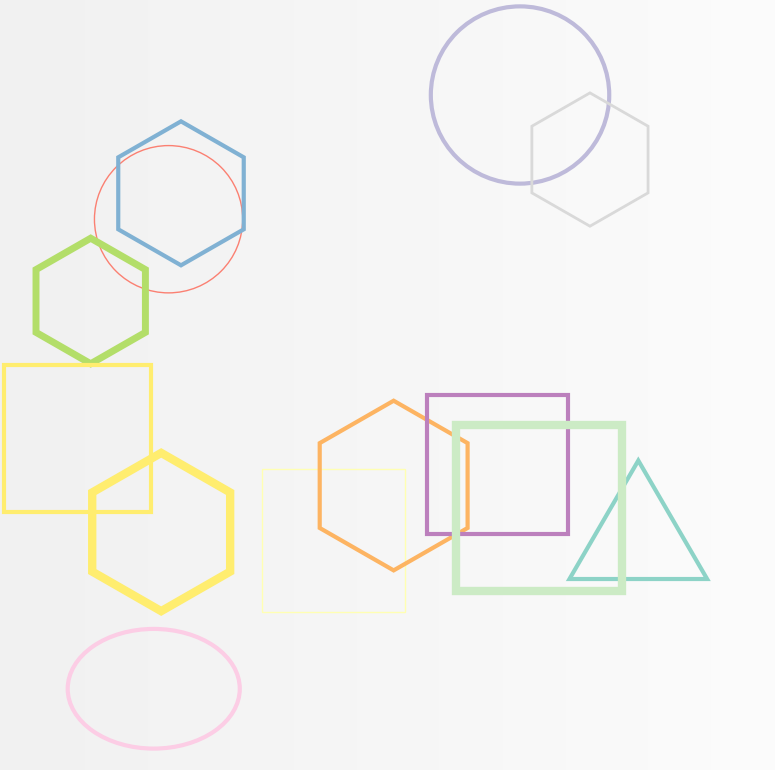[{"shape": "triangle", "thickness": 1.5, "radius": 0.51, "center": [0.824, 0.299]}, {"shape": "square", "thickness": 0.5, "radius": 0.46, "center": [0.431, 0.298]}, {"shape": "circle", "thickness": 1.5, "radius": 0.58, "center": [0.671, 0.877]}, {"shape": "circle", "thickness": 0.5, "radius": 0.48, "center": [0.218, 0.715]}, {"shape": "hexagon", "thickness": 1.5, "radius": 0.47, "center": [0.234, 0.749]}, {"shape": "hexagon", "thickness": 1.5, "radius": 0.55, "center": [0.508, 0.369]}, {"shape": "hexagon", "thickness": 2.5, "radius": 0.41, "center": [0.117, 0.609]}, {"shape": "oval", "thickness": 1.5, "radius": 0.56, "center": [0.198, 0.106]}, {"shape": "hexagon", "thickness": 1, "radius": 0.43, "center": [0.761, 0.793]}, {"shape": "square", "thickness": 1.5, "radius": 0.45, "center": [0.642, 0.397]}, {"shape": "square", "thickness": 3, "radius": 0.54, "center": [0.696, 0.34]}, {"shape": "square", "thickness": 1.5, "radius": 0.48, "center": [0.1, 0.431]}, {"shape": "hexagon", "thickness": 3, "radius": 0.51, "center": [0.208, 0.309]}]